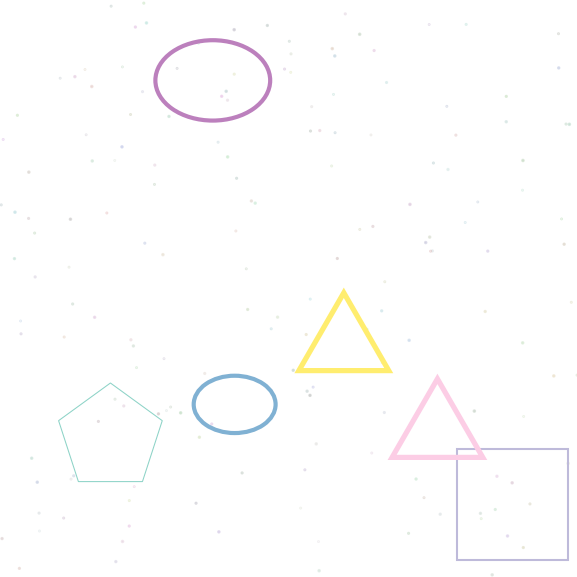[{"shape": "pentagon", "thickness": 0.5, "radius": 0.47, "center": [0.191, 0.242]}, {"shape": "square", "thickness": 1, "radius": 0.48, "center": [0.887, 0.125]}, {"shape": "oval", "thickness": 2, "radius": 0.35, "center": [0.406, 0.299]}, {"shape": "triangle", "thickness": 2.5, "radius": 0.45, "center": [0.757, 0.252]}, {"shape": "oval", "thickness": 2, "radius": 0.5, "center": [0.368, 0.86]}, {"shape": "triangle", "thickness": 2.5, "radius": 0.45, "center": [0.595, 0.402]}]